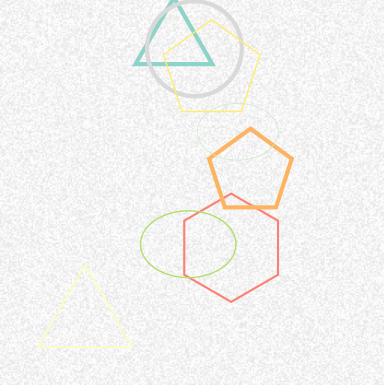[{"shape": "triangle", "thickness": 3, "radius": 0.58, "center": [0.452, 0.891]}, {"shape": "triangle", "thickness": 1, "radius": 0.71, "center": [0.221, 0.17]}, {"shape": "hexagon", "thickness": 1.5, "radius": 0.7, "center": [0.6, 0.357]}, {"shape": "pentagon", "thickness": 3, "radius": 0.56, "center": [0.65, 0.553]}, {"shape": "oval", "thickness": 1, "radius": 0.62, "center": [0.489, 0.366]}, {"shape": "circle", "thickness": 3, "radius": 0.62, "center": [0.505, 0.873]}, {"shape": "oval", "thickness": 0.5, "radius": 0.53, "center": [0.617, 0.658]}, {"shape": "pentagon", "thickness": 1, "radius": 0.66, "center": [0.55, 0.817]}]